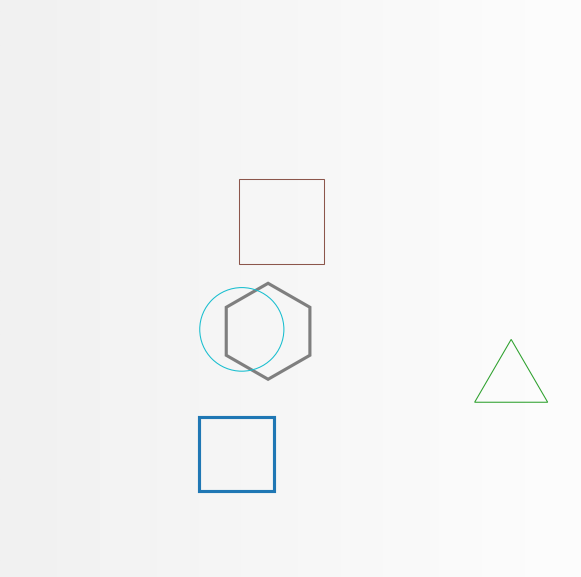[{"shape": "square", "thickness": 1.5, "radius": 0.32, "center": [0.407, 0.213]}, {"shape": "triangle", "thickness": 0.5, "radius": 0.36, "center": [0.879, 0.339]}, {"shape": "square", "thickness": 0.5, "radius": 0.37, "center": [0.484, 0.615]}, {"shape": "hexagon", "thickness": 1.5, "radius": 0.42, "center": [0.461, 0.425]}, {"shape": "circle", "thickness": 0.5, "radius": 0.36, "center": [0.416, 0.429]}]